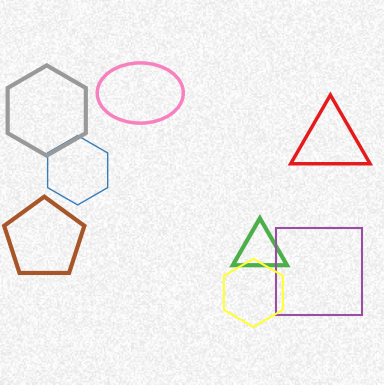[{"shape": "triangle", "thickness": 2.5, "radius": 0.6, "center": [0.858, 0.634]}, {"shape": "hexagon", "thickness": 1, "radius": 0.45, "center": [0.202, 0.558]}, {"shape": "triangle", "thickness": 3, "radius": 0.41, "center": [0.675, 0.352]}, {"shape": "square", "thickness": 1.5, "radius": 0.56, "center": [0.829, 0.295]}, {"shape": "hexagon", "thickness": 1.5, "radius": 0.44, "center": [0.658, 0.239]}, {"shape": "pentagon", "thickness": 3, "radius": 0.55, "center": [0.115, 0.38]}, {"shape": "oval", "thickness": 2.5, "radius": 0.56, "center": [0.364, 0.758]}, {"shape": "hexagon", "thickness": 3, "radius": 0.59, "center": [0.121, 0.713]}]